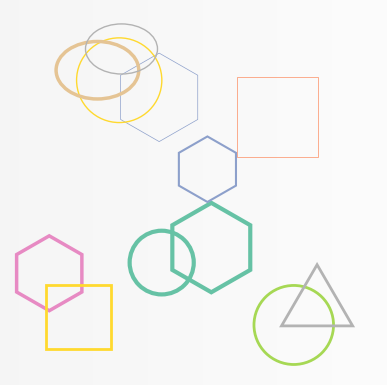[{"shape": "hexagon", "thickness": 3, "radius": 0.58, "center": [0.545, 0.357]}, {"shape": "circle", "thickness": 3, "radius": 0.41, "center": [0.417, 0.318]}, {"shape": "square", "thickness": 0.5, "radius": 0.52, "center": [0.715, 0.696]}, {"shape": "hexagon", "thickness": 1.5, "radius": 0.43, "center": [0.535, 0.56]}, {"shape": "hexagon", "thickness": 0.5, "radius": 0.57, "center": [0.411, 0.747]}, {"shape": "hexagon", "thickness": 2.5, "radius": 0.49, "center": [0.127, 0.29]}, {"shape": "circle", "thickness": 2, "radius": 0.51, "center": [0.758, 0.156]}, {"shape": "square", "thickness": 2, "radius": 0.42, "center": [0.203, 0.177]}, {"shape": "circle", "thickness": 1, "radius": 0.55, "center": [0.308, 0.792]}, {"shape": "oval", "thickness": 2.5, "radius": 0.53, "center": [0.251, 0.818]}, {"shape": "oval", "thickness": 1, "radius": 0.46, "center": [0.314, 0.873]}, {"shape": "triangle", "thickness": 2, "radius": 0.53, "center": [0.818, 0.207]}]